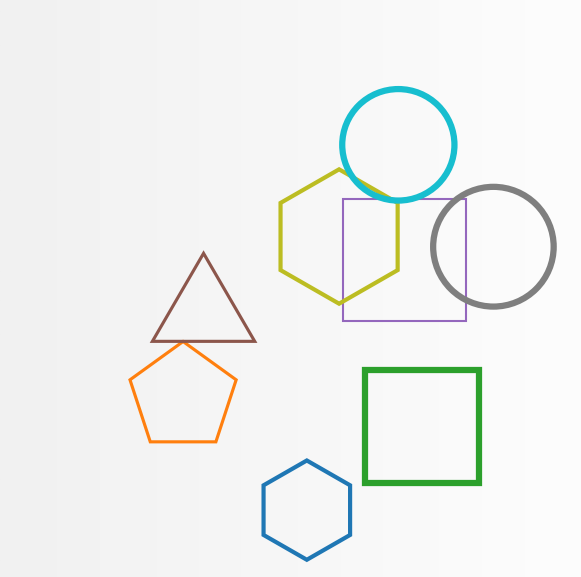[{"shape": "hexagon", "thickness": 2, "radius": 0.43, "center": [0.528, 0.116]}, {"shape": "pentagon", "thickness": 1.5, "radius": 0.48, "center": [0.315, 0.312]}, {"shape": "square", "thickness": 3, "radius": 0.49, "center": [0.726, 0.261]}, {"shape": "square", "thickness": 1, "radius": 0.53, "center": [0.696, 0.549]}, {"shape": "triangle", "thickness": 1.5, "radius": 0.51, "center": [0.35, 0.459]}, {"shape": "circle", "thickness": 3, "radius": 0.52, "center": [0.849, 0.572]}, {"shape": "hexagon", "thickness": 2, "radius": 0.58, "center": [0.583, 0.59]}, {"shape": "circle", "thickness": 3, "radius": 0.48, "center": [0.685, 0.748]}]